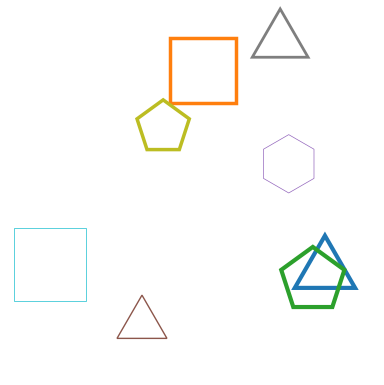[{"shape": "triangle", "thickness": 3, "radius": 0.45, "center": [0.844, 0.297]}, {"shape": "square", "thickness": 2.5, "radius": 0.43, "center": [0.527, 0.817]}, {"shape": "pentagon", "thickness": 3, "radius": 0.43, "center": [0.812, 0.272]}, {"shape": "hexagon", "thickness": 0.5, "radius": 0.38, "center": [0.75, 0.575]}, {"shape": "triangle", "thickness": 1, "radius": 0.37, "center": [0.369, 0.159]}, {"shape": "triangle", "thickness": 2, "radius": 0.42, "center": [0.728, 0.893]}, {"shape": "pentagon", "thickness": 2.5, "radius": 0.36, "center": [0.424, 0.669]}, {"shape": "square", "thickness": 0.5, "radius": 0.47, "center": [0.13, 0.312]}]